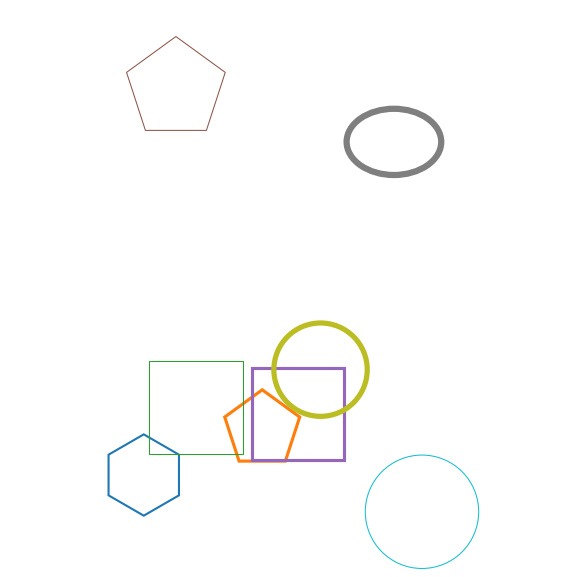[{"shape": "hexagon", "thickness": 1, "radius": 0.35, "center": [0.249, 0.177]}, {"shape": "pentagon", "thickness": 1.5, "radius": 0.34, "center": [0.454, 0.256]}, {"shape": "square", "thickness": 0.5, "radius": 0.4, "center": [0.339, 0.294]}, {"shape": "square", "thickness": 1.5, "radius": 0.4, "center": [0.515, 0.282]}, {"shape": "pentagon", "thickness": 0.5, "radius": 0.45, "center": [0.305, 0.846]}, {"shape": "oval", "thickness": 3, "radius": 0.41, "center": [0.682, 0.753]}, {"shape": "circle", "thickness": 2.5, "radius": 0.4, "center": [0.555, 0.359]}, {"shape": "circle", "thickness": 0.5, "radius": 0.49, "center": [0.731, 0.113]}]